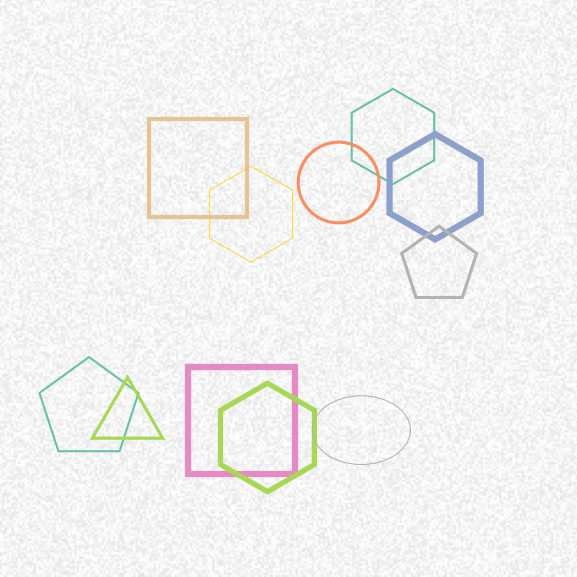[{"shape": "pentagon", "thickness": 1, "radius": 0.45, "center": [0.154, 0.291]}, {"shape": "hexagon", "thickness": 1, "radius": 0.41, "center": [0.68, 0.763]}, {"shape": "circle", "thickness": 1.5, "radius": 0.35, "center": [0.586, 0.683]}, {"shape": "hexagon", "thickness": 3, "radius": 0.46, "center": [0.753, 0.676]}, {"shape": "square", "thickness": 3, "radius": 0.46, "center": [0.419, 0.27]}, {"shape": "triangle", "thickness": 1.5, "radius": 0.35, "center": [0.221, 0.275]}, {"shape": "hexagon", "thickness": 2.5, "radius": 0.47, "center": [0.463, 0.242]}, {"shape": "hexagon", "thickness": 0.5, "radius": 0.42, "center": [0.435, 0.628]}, {"shape": "square", "thickness": 2, "radius": 0.42, "center": [0.342, 0.708]}, {"shape": "pentagon", "thickness": 1.5, "radius": 0.34, "center": [0.76, 0.539]}, {"shape": "oval", "thickness": 0.5, "radius": 0.43, "center": [0.626, 0.254]}]